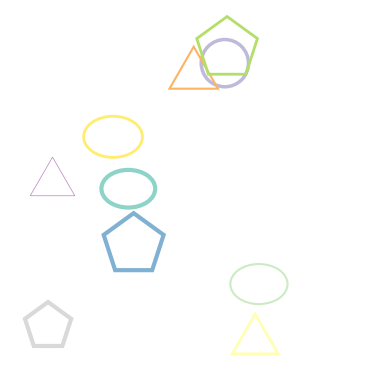[{"shape": "oval", "thickness": 3, "radius": 0.35, "center": [0.333, 0.51]}, {"shape": "triangle", "thickness": 2, "radius": 0.34, "center": [0.663, 0.115]}, {"shape": "circle", "thickness": 2.5, "radius": 0.31, "center": [0.584, 0.836]}, {"shape": "pentagon", "thickness": 3, "radius": 0.41, "center": [0.347, 0.365]}, {"shape": "triangle", "thickness": 1.5, "radius": 0.36, "center": [0.503, 0.806]}, {"shape": "pentagon", "thickness": 2, "radius": 0.41, "center": [0.59, 0.874]}, {"shape": "pentagon", "thickness": 3, "radius": 0.32, "center": [0.125, 0.152]}, {"shape": "triangle", "thickness": 0.5, "radius": 0.33, "center": [0.136, 0.525]}, {"shape": "oval", "thickness": 1.5, "radius": 0.37, "center": [0.673, 0.262]}, {"shape": "oval", "thickness": 2, "radius": 0.38, "center": [0.294, 0.645]}]